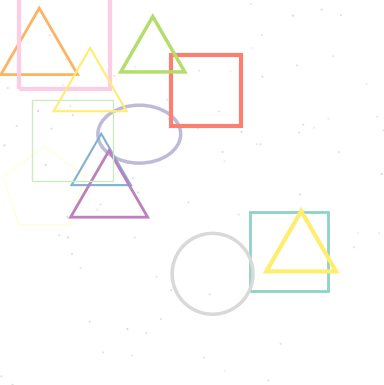[{"shape": "square", "thickness": 2, "radius": 0.51, "center": [0.751, 0.347]}, {"shape": "pentagon", "thickness": 0.5, "radius": 0.56, "center": [0.115, 0.507]}, {"shape": "oval", "thickness": 2.5, "radius": 0.54, "center": [0.362, 0.652]}, {"shape": "square", "thickness": 3, "radius": 0.46, "center": [0.535, 0.765]}, {"shape": "triangle", "thickness": 1.5, "radius": 0.44, "center": [0.263, 0.564]}, {"shape": "triangle", "thickness": 2, "radius": 0.58, "center": [0.102, 0.864]}, {"shape": "triangle", "thickness": 2.5, "radius": 0.48, "center": [0.397, 0.861]}, {"shape": "square", "thickness": 3, "radius": 0.59, "center": [0.167, 0.888]}, {"shape": "circle", "thickness": 2.5, "radius": 0.53, "center": [0.552, 0.289]}, {"shape": "triangle", "thickness": 2, "radius": 0.58, "center": [0.283, 0.494]}, {"shape": "square", "thickness": 1, "radius": 0.53, "center": [0.188, 0.635]}, {"shape": "triangle", "thickness": 1.5, "radius": 0.55, "center": [0.234, 0.766]}, {"shape": "triangle", "thickness": 3, "radius": 0.52, "center": [0.782, 0.347]}]